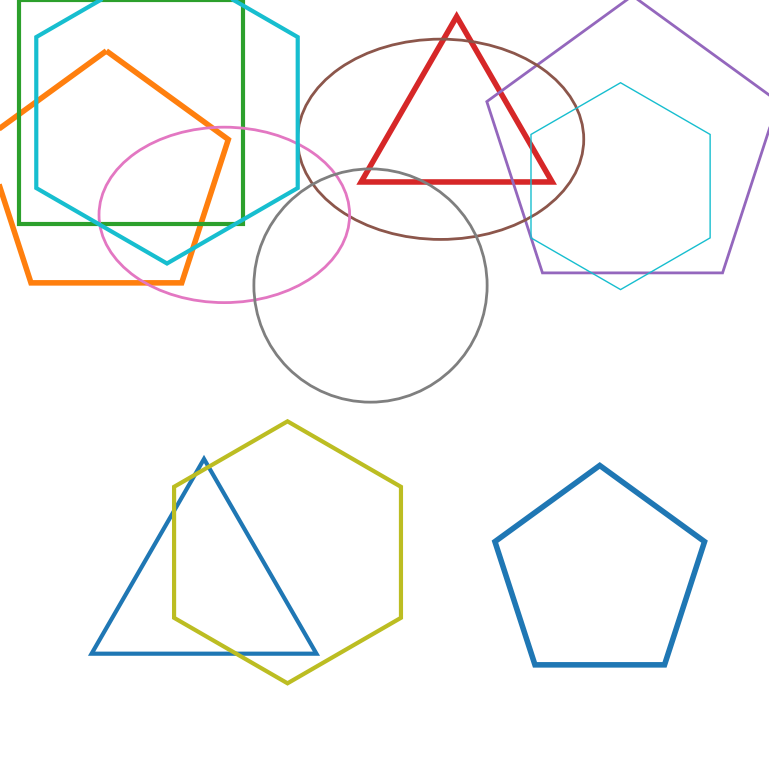[{"shape": "triangle", "thickness": 1.5, "radius": 0.84, "center": [0.265, 0.235]}, {"shape": "pentagon", "thickness": 2, "radius": 0.72, "center": [0.779, 0.252]}, {"shape": "pentagon", "thickness": 2, "radius": 0.83, "center": [0.138, 0.767]}, {"shape": "square", "thickness": 1.5, "radius": 0.73, "center": [0.17, 0.855]}, {"shape": "triangle", "thickness": 2, "radius": 0.72, "center": [0.593, 0.835]}, {"shape": "pentagon", "thickness": 1, "radius": 0.99, "center": [0.821, 0.807]}, {"shape": "oval", "thickness": 1, "radius": 0.93, "center": [0.572, 0.819]}, {"shape": "oval", "thickness": 1, "radius": 0.81, "center": [0.291, 0.721]}, {"shape": "circle", "thickness": 1, "radius": 0.76, "center": [0.481, 0.629]}, {"shape": "hexagon", "thickness": 1.5, "radius": 0.85, "center": [0.373, 0.283]}, {"shape": "hexagon", "thickness": 0.5, "radius": 0.67, "center": [0.806, 0.758]}, {"shape": "hexagon", "thickness": 1.5, "radius": 0.98, "center": [0.217, 0.854]}]